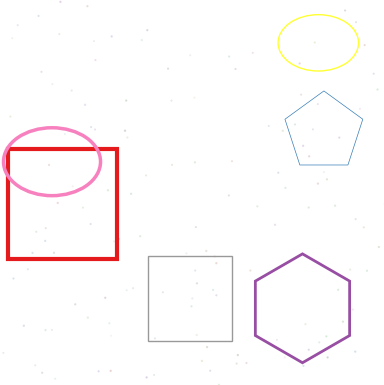[{"shape": "square", "thickness": 3, "radius": 0.71, "center": [0.162, 0.47]}, {"shape": "pentagon", "thickness": 0.5, "radius": 0.53, "center": [0.841, 0.657]}, {"shape": "hexagon", "thickness": 2, "radius": 0.71, "center": [0.786, 0.199]}, {"shape": "oval", "thickness": 1, "radius": 0.52, "center": [0.827, 0.889]}, {"shape": "oval", "thickness": 2.5, "radius": 0.63, "center": [0.135, 0.58]}, {"shape": "square", "thickness": 1, "radius": 0.55, "center": [0.494, 0.224]}]